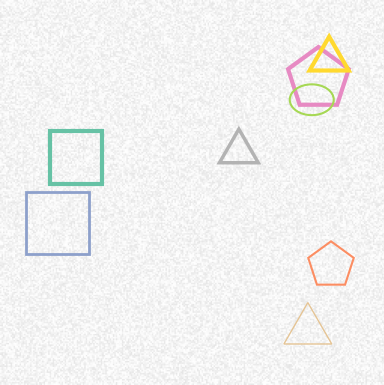[{"shape": "square", "thickness": 3, "radius": 0.34, "center": [0.198, 0.591]}, {"shape": "pentagon", "thickness": 1.5, "radius": 0.31, "center": [0.86, 0.311]}, {"shape": "square", "thickness": 2, "radius": 0.41, "center": [0.149, 0.421]}, {"shape": "pentagon", "thickness": 3, "radius": 0.41, "center": [0.827, 0.795]}, {"shape": "oval", "thickness": 1.5, "radius": 0.29, "center": [0.81, 0.741]}, {"shape": "triangle", "thickness": 3, "radius": 0.29, "center": [0.855, 0.846]}, {"shape": "triangle", "thickness": 1, "radius": 0.36, "center": [0.8, 0.142]}, {"shape": "triangle", "thickness": 2.5, "radius": 0.29, "center": [0.62, 0.606]}]